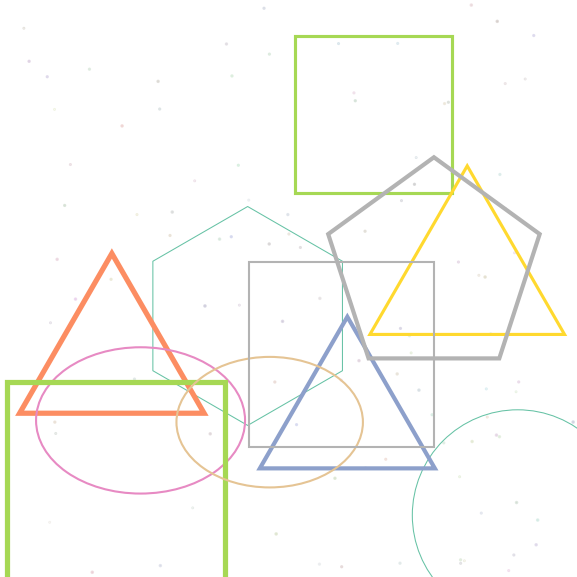[{"shape": "hexagon", "thickness": 0.5, "radius": 0.95, "center": [0.429, 0.452]}, {"shape": "circle", "thickness": 0.5, "radius": 0.91, "center": [0.896, 0.107]}, {"shape": "triangle", "thickness": 2.5, "radius": 0.92, "center": [0.194, 0.376]}, {"shape": "triangle", "thickness": 2, "radius": 0.87, "center": [0.601, 0.276]}, {"shape": "oval", "thickness": 1, "radius": 0.9, "center": [0.243, 0.271]}, {"shape": "square", "thickness": 1.5, "radius": 0.68, "center": [0.647, 0.801]}, {"shape": "square", "thickness": 2.5, "radius": 0.95, "center": [0.201, 0.148]}, {"shape": "triangle", "thickness": 1.5, "radius": 0.97, "center": [0.809, 0.517]}, {"shape": "oval", "thickness": 1, "radius": 0.81, "center": [0.467, 0.268]}, {"shape": "square", "thickness": 1, "radius": 0.8, "center": [0.592, 0.385]}, {"shape": "pentagon", "thickness": 2, "radius": 0.96, "center": [0.751, 0.534]}]